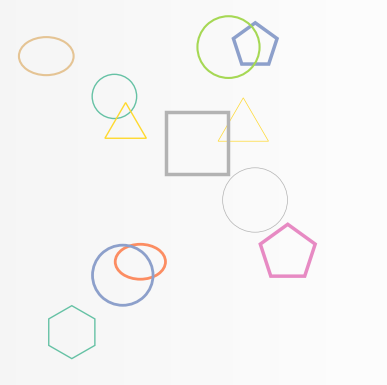[{"shape": "hexagon", "thickness": 1, "radius": 0.34, "center": [0.185, 0.137]}, {"shape": "circle", "thickness": 1, "radius": 0.29, "center": [0.295, 0.75]}, {"shape": "oval", "thickness": 2, "radius": 0.32, "center": [0.362, 0.32]}, {"shape": "circle", "thickness": 2, "radius": 0.39, "center": [0.317, 0.285]}, {"shape": "pentagon", "thickness": 2.5, "radius": 0.3, "center": [0.659, 0.882]}, {"shape": "pentagon", "thickness": 2.5, "radius": 0.37, "center": [0.743, 0.343]}, {"shape": "circle", "thickness": 1.5, "radius": 0.4, "center": [0.59, 0.878]}, {"shape": "triangle", "thickness": 0.5, "radius": 0.38, "center": [0.628, 0.671]}, {"shape": "triangle", "thickness": 1, "radius": 0.31, "center": [0.324, 0.672]}, {"shape": "oval", "thickness": 1.5, "radius": 0.35, "center": [0.119, 0.854]}, {"shape": "circle", "thickness": 0.5, "radius": 0.42, "center": [0.658, 0.481]}, {"shape": "square", "thickness": 2.5, "radius": 0.4, "center": [0.508, 0.629]}]